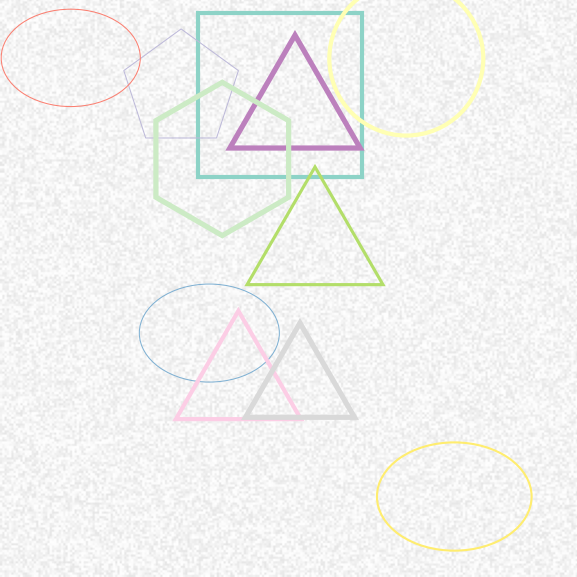[{"shape": "square", "thickness": 2, "radius": 0.71, "center": [0.485, 0.835]}, {"shape": "circle", "thickness": 2, "radius": 0.67, "center": [0.704, 0.898]}, {"shape": "pentagon", "thickness": 0.5, "radius": 0.52, "center": [0.314, 0.845]}, {"shape": "oval", "thickness": 0.5, "radius": 0.6, "center": [0.123, 0.899]}, {"shape": "oval", "thickness": 0.5, "radius": 0.61, "center": [0.362, 0.422]}, {"shape": "triangle", "thickness": 1.5, "radius": 0.68, "center": [0.545, 0.574]}, {"shape": "triangle", "thickness": 2, "radius": 0.62, "center": [0.413, 0.336]}, {"shape": "triangle", "thickness": 2.5, "radius": 0.54, "center": [0.519, 0.331]}, {"shape": "triangle", "thickness": 2.5, "radius": 0.65, "center": [0.511, 0.808]}, {"shape": "hexagon", "thickness": 2.5, "radius": 0.66, "center": [0.385, 0.724]}, {"shape": "oval", "thickness": 1, "radius": 0.67, "center": [0.787, 0.139]}]